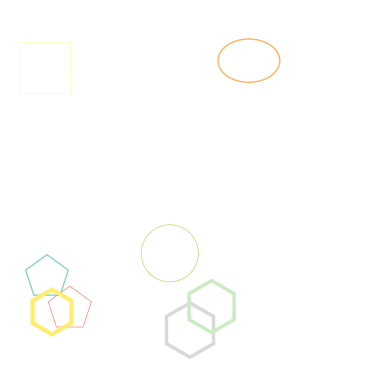[{"shape": "pentagon", "thickness": 1, "radius": 0.29, "center": [0.122, 0.28]}, {"shape": "square", "thickness": 0.5, "radius": 0.33, "center": [0.115, 0.824]}, {"shape": "pentagon", "thickness": 0.5, "radius": 0.29, "center": [0.181, 0.198]}, {"shape": "oval", "thickness": 1, "radius": 0.4, "center": [0.646, 0.842]}, {"shape": "circle", "thickness": 0.5, "radius": 0.37, "center": [0.441, 0.342]}, {"shape": "hexagon", "thickness": 2.5, "radius": 0.35, "center": [0.493, 0.143]}, {"shape": "hexagon", "thickness": 2.5, "radius": 0.34, "center": [0.55, 0.204]}, {"shape": "hexagon", "thickness": 3, "radius": 0.29, "center": [0.135, 0.19]}]